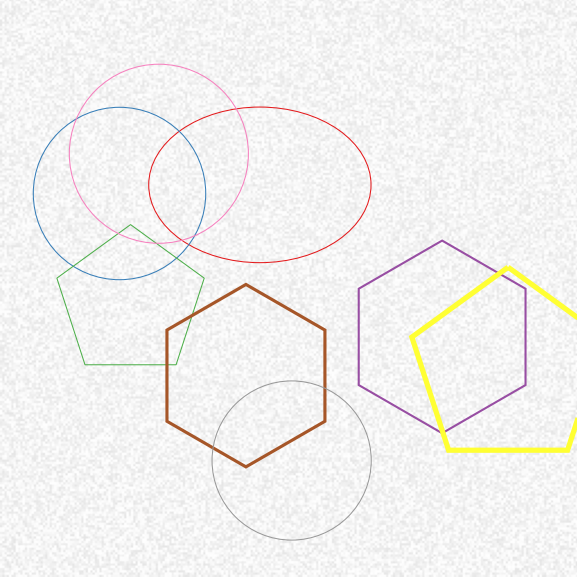[{"shape": "oval", "thickness": 0.5, "radius": 0.96, "center": [0.45, 0.679]}, {"shape": "circle", "thickness": 0.5, "radius": 0.75, "center": [0.207, 0.664]}, {"shape": "pentagon", "thickness": 0.5, "radius": 0.67, "center": [0.226, 0.476]}, {"shape": "hexagon", "thickness": 1, "radius": 0.83, "center": [0.766, 0.416]}, {"shape": "pentagon", "thickness": 2.5, "radius": 0.88, "center": [0.88, 0.361]}, {"shape": "hexagon", "thickness": 1.5, "radius": 0.79, "center": [0.426, 0.349]}, {"shape": "circle", "thickness": 0.5, "radius": 0.78, "center": [0.275, 0.733]}, {"shape": "circle", "thickness": 0.5, "radius": 0.69, "center": [0.505, 0.202]}]